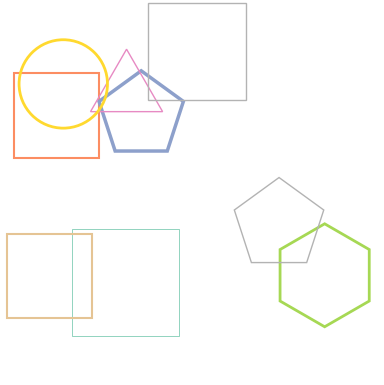[{"shape": "square", "thickness": 0.5, "radius": 0.69, "center": [0.327, 0.267]}, {"shape": "square", "thickness": 1.5, "radius": 0.55, "center": [0.147, 0.7]}, {"shape": "pentagon", "thickness": 2.5, "radius": 0.58, "center": [0.367, 0.701]}, {"shape": "triangle", "thickness": 1, "radius": 0.54, "center": [0.329, 0.764]}, {"shape": "hexagon", "thickness": 2, "radius": 0.67, "center": [0.843, 0.285]}, {"shape": "circle", "thickness": 2, "radius": 0.57, "center": [0.164, 0.782]}, {"shape": "square", "thickness": 1.5, "radius": 0.55, "center": [0.128, 0.284]}, {"shape": "pentagon", "thickness": 1, "radius": 0.61, "center": [0.725, 0.417]}, {"shape": "square", "thickness": 1, "radius": 0.63, "center": [0.512, 0.866]}]